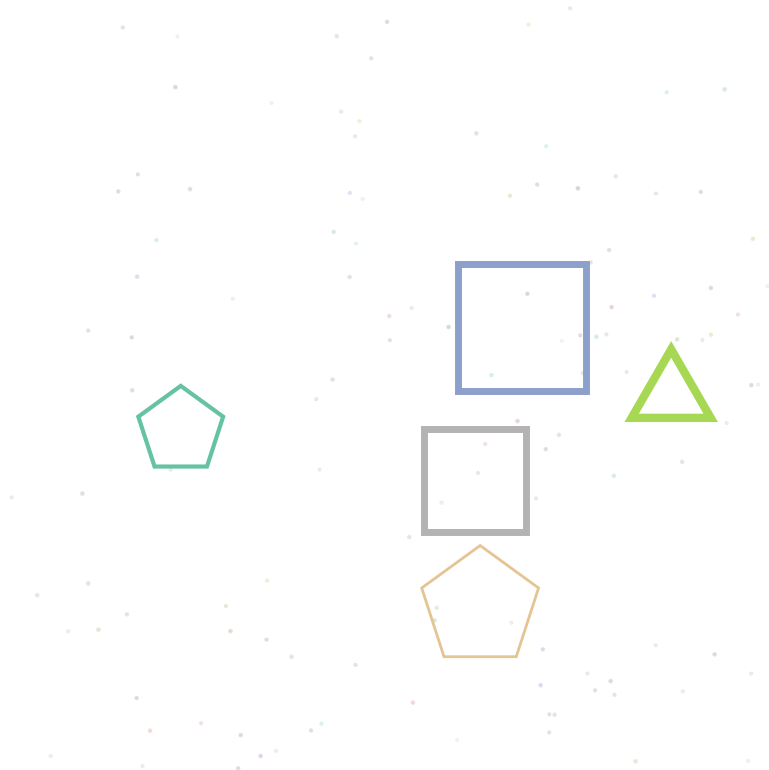[{"shape": "pentagon", "thickness": 1.5, "radius": 0.29, "center": [0.235, 0.441]}, {"shape": "square", "thickness": 2.5, "radius": 0.41, "center": [0.678, 0.575]}, {"shape": "triangle", "thickness": 3, "radius": 0.3, "center": [0.872, 0.487]}, {"shape": "pentagon", "thickness": 1, "radius": 0.4, "center": [0.624, 0.212]}, {"shape": "square", "thickness": 2.5, "radius": 0.33, "center": [0.617, 0.376]}]